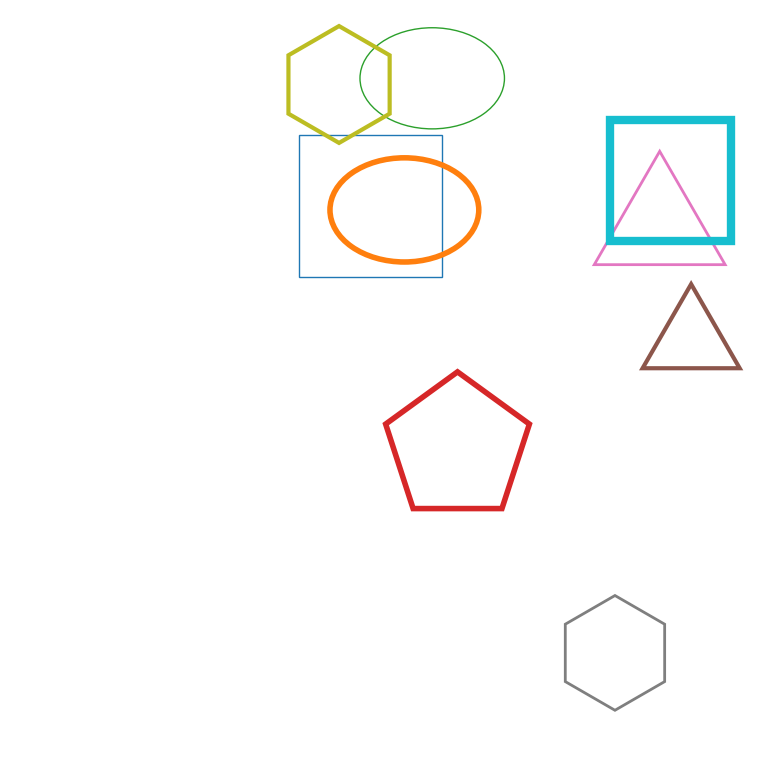[{"shape": "square", "thickness": 0.5, "radius": 0.46, "center": [0.481, 0.733]}, {"shape": "oval", "thickness": 2, "radius": 0.48, "center": [0.525, 0.727]}, {"shape": "oval", "thickness": 0.5, "radius": 0.47, "center": [0.561, 0.898]}, {"shape": "pentagon", "thickness": 2, "radius": 0.49, "center": [0.594, 0.419]}, {"shape": "triangle", "thickness": 1.5, "radius": 0.36, "center": [0.898, 0.558]}, {"shape": "triangle", "thickness": 1, "radius": 0.49, "center": [0.857, 0.705]}, {"shape": "hexagon", "thickness": 1, "radius": 0.37, "center": [0.799, 0.152]}, {"shape": "hexagon", "thickness": 1.5, "radius": 0.38, "center": [0.44, 0.89]}, {"shape": "square", "thickness": 3, "radius": 0.39, "center": [0.87, 0.766]}]